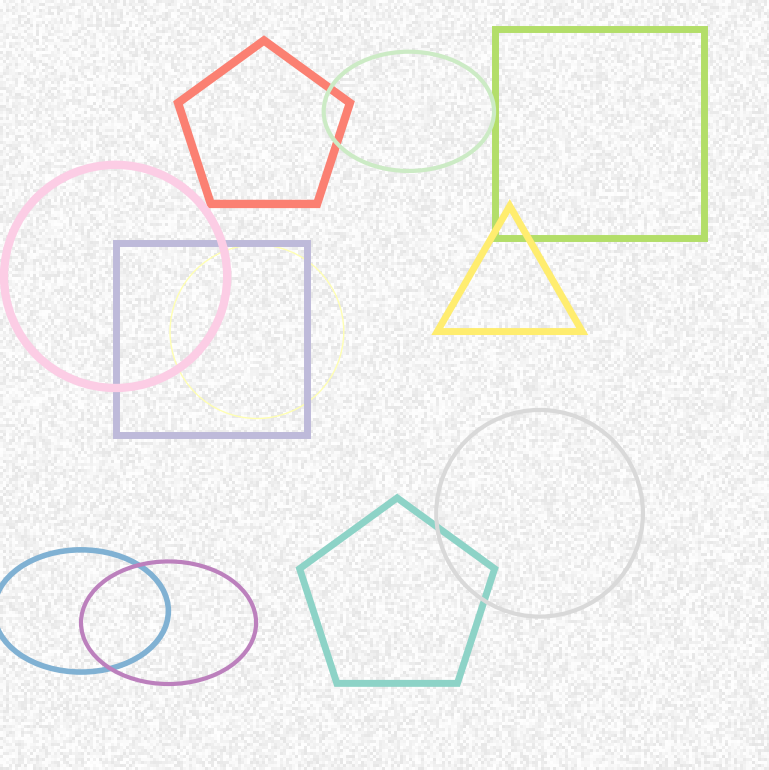[{"shape": "pentagon", "thickness": 2.5, "radius": 0.67, "center": [0.516, 0.22]}, {"shape": "circle", "thickness": 0.5, "radius": 0.56, "center": [0.334, 0.569]}, {"shape": "square", "thickness": 2.5, "radius": 0.62, "center": [0.275, 0.56]}, {"shape": "pentagon", "thickness": 3, "radius": 0.59, "center": [0.343, 0.83]}, {"shape": "oval", "thickness": 2, "radius": 0.57, "center": [0.105, 0.207]}, {"shape": "square", "thickness": 2.5, "radius": 0.68, "center": [0.778, 0.827]}, {"shape": "circle", "thickness": 3, "radius": 0.72, "center": [0.15, 0.641]}, {"shape": "circle", "thickness": 1.5, "radius": 0.67, "center": [0.701, 0.333]}, {"shape": "oval", "thickness": 1.5, "radius": 0.57, "center": [0.219, 0.191]}, {"shape": "oval", "thickness": 1.5, "radius": 0.55, "center": [0.531, 0.855]}, {"shape": "triangle", "thickness": 2.5, "radius": 0.54, "center": [0.662, 0.624]}]